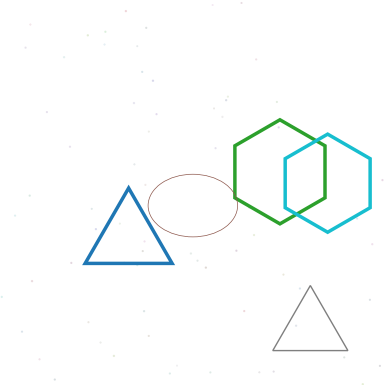[{"shape": "triangle", "thickness": 2.5, "radius": 0.65, "center": [0.334, 0.381]}, {"shape": "hexagon", "thickness": 2.5, "radius": 0.68, "center": [0.727, 0.554]}, {"shape": "oval", "thickness": 0.5, "radius": 0.58, "center": [0.501, 0.466]}, {"shape": "triangle", "thickness": 1, "radius": 0.56, "center": [0.806, 0.146]}, {"shape": "hexagon", "thickness": 2.5, "radius": 0.64, "center": [0.851, 0.524]}]